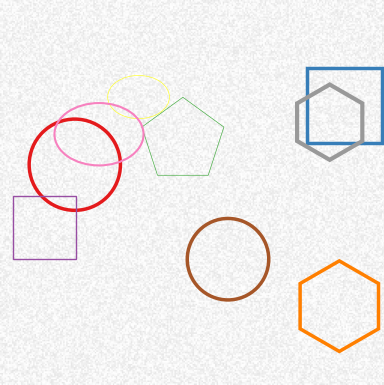[{"shape": "circle", "thickness": 2.5, "radius": 0.59, "center": [0.194, 0.572]}, {"shape": "square", "thickness": 2.5, "radius": 0.49, "center": [0.895, 0.726]}, {"shape": "pentagon", "thickness": 0.5, "radius": 0.56, "center": [0.475, 0.635]}, {"shape": "square", "thickness": 1, "radius": 0.41, "center": [0.116, 0.41]}, {"shape": "hexagon", "thickness": 2.5, "radius": 0.59, "center": [0.881, 0.205]}, {"shape": "oval", "thickness": 0.5, "radius": 0.4, "center": [0.36, 0.748]}, {"shape": "circle", "thickness": 2.5, "radius": 0.53, "center": [0.592, 0.327]}, {"shape": "oval", "thickness": 1.5, "radius": 0.58, "center": [0.257, 0.651]}, {"shape": "hexagon", "thickness": 3, "radius": 0.49, "center": [0.856, 0.683]}]